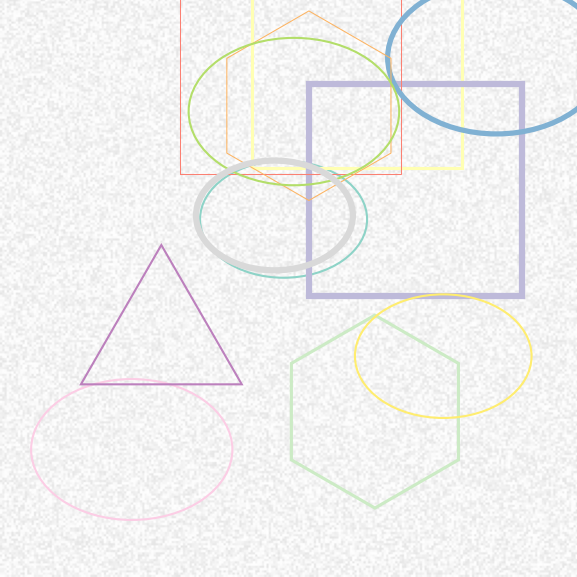[{"shape": "oval", "thickness": 1, "radius": 0.72, "center": [0.491, 0.619]}, {"shape": "square", "thickness": 1.5, "radius": 0.91, "center": [0.619, 0.89]}, {"shape": "square", "thickness": 3, "radius": 0.92, "center": [0.72, 0.67]}, {"shape": "square", "thickness": 0.5, "radius": 0.96, "center": [0.503, 0.889]}, {"shape": "oval", "thickness": 2.5, "radius": 0.94, "center": [0.86, 0.899]}, {"shape": "hexagon", "thickness": 0.5, "radius": 0.82, "center": [0.535, 0.816]}, {"shape": "oval", "thickness": 1, "radius": 0.91, "center": [0.509, 0.806]}, {"shape": "oval", "thickness": 1, "radius": 0.87, "center": [0.228, 0.221]}, {"shape": "oval", "thickness": 3, "radius": 0.68, "center": [0.475, 0.626]}, {"shape": "triangle", "thickness": 1, "radius": 0.8, "center": [0.279, 0.414]}, {"shape": "hexagon", "thickness": 1.5, "radius": 0.83, "center": [0.649, 0.286]}, {"shape": "oval", "thickness": 1, "radius": 0.76, "center": [0.768, 0.382]}]